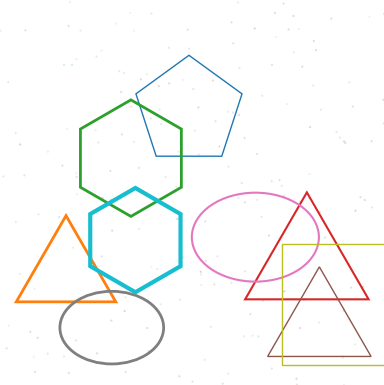[{"shape": "pentagon", "thickness": 1, "radius": 0.72, "center": [0.491, 0.711]}, {"shape": "triangle", "thickness": 2, "radius": 0.75, "center": [0.171, 0.291]}, {"shape": "hexagon", "thickness": 2, "radius": 0.76, "center": [0.34, 0.589]}, {"shape": "triangle", "thickness": 1.5, "radius": 0.93, "center": [0.797, 0.315]}, {"shape": "triangle", "thickness": 1, "radius": 0.78, "center": [0.829, 0.152]}, {"shape": "oval", "thickness": 1.5, "radius": 0.83, "center": [0.663, 0.384]}, {"shape": "oval", "thickness": 2, "radius": 0.67, "center": [0.29, 0.149]}, {"shape": "square", "thickness": 1, "radius": 0.79, "center": [0.891, 0.208]}, {"shape": "hexagon", "thickness": 3, "radius": 0.68, "center": [0.352, 0.376]}]